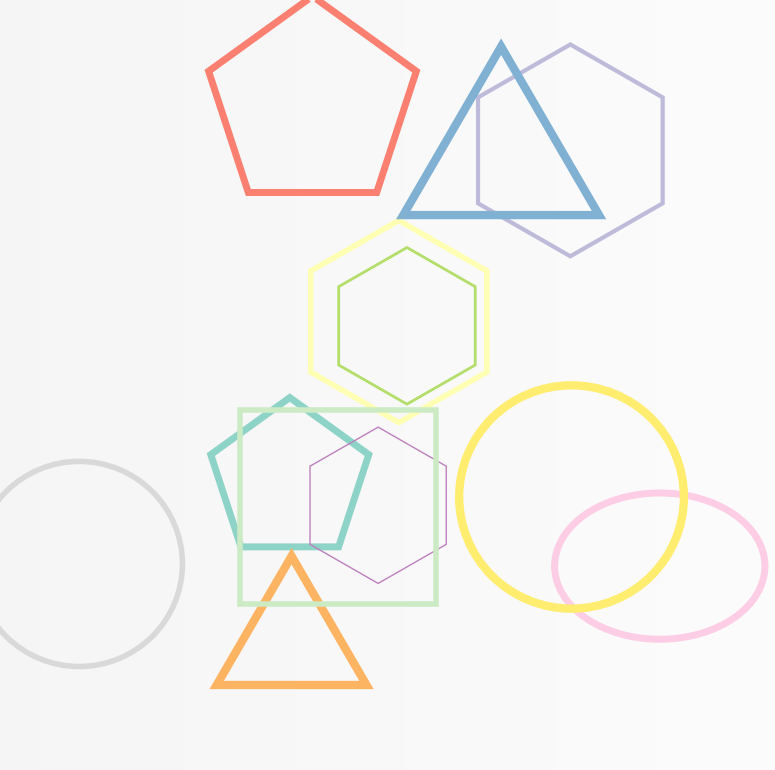[{"shape": "pentagon", "thickness": 2.5, "radius": 0.54, "center": [0.374, 0.376]}, {"shape": "hexagon", "thickness": 2, "radius": 0.66, "center": [0.515, 0.582]}, {"shape": "hexagon", "thickness": 1.5, "radius": 0.69, "center": [0.736, 0.805]}, {"shape": "pentagon", "thickness": 2.5, "radius": 0.7, "center": [0.403, 0.864]}, {"shape": "triangle", "thickness": 3, "radius": 0.73, "center": [0.647, 0.794]}, {"shape": "triangle", "thickness": 3, "radius": 0.56, "center": [0.376, 0.166]}, {"shape": "hexagon", "thickness": 1, "radius": 0.51, "center": [0.525, 0.577]}, {"shape": "oval", "thickness": 2.5, "radius": 0.68, "center": [0.851, 0.265]}, {"shape": "circle", "thickness": 2, "radius": 0.67, "center": [0.102, 0.268]}, {"shape": "hexagon", "thickness": 0.5, "radius": 0.51, "center": [0.488, 0.344]}, {"shape": "square", "thickness": 2, "radius": 0.63, "center": [0.436, 0.341]}, {"shape": "circle", "thickness": 3, "radius": 0.73, "center": [0.737, 0.355]}]